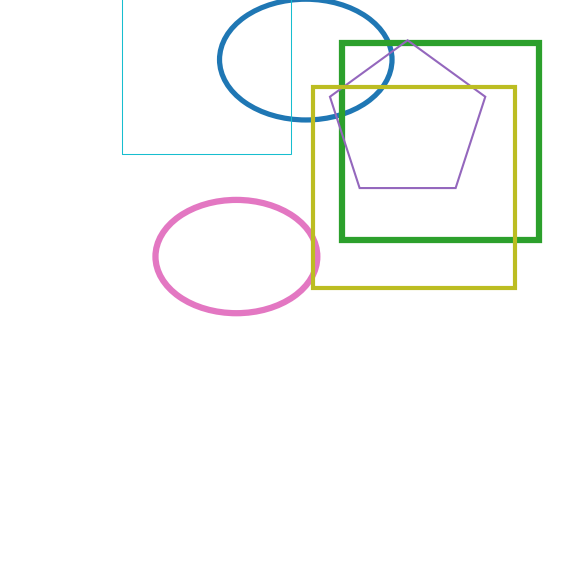[{"shape": "oval", "thickness": 2.5, "radius": 0.75, "center": [0.529, 0.896]}, {"shape": "square", "thickness": 3, "radius": 0.85, "center": [0.763, 0.754]}, {"shape": "pentagon", "thickness": 1, "radius": 0.71, "center": [0.706, 0.788]}, {"shape": "oval", "thickness": 3, "radius": 0.7, "center": [0.409, 0.555]}, {"shape": "square", "thickness": 2, "radius": 0.87, "center": [0.717, 0.674]}, {"shape": "square", "thickness": 0.5, "radius": 0.73, "center": [0.357, 0.878]}]